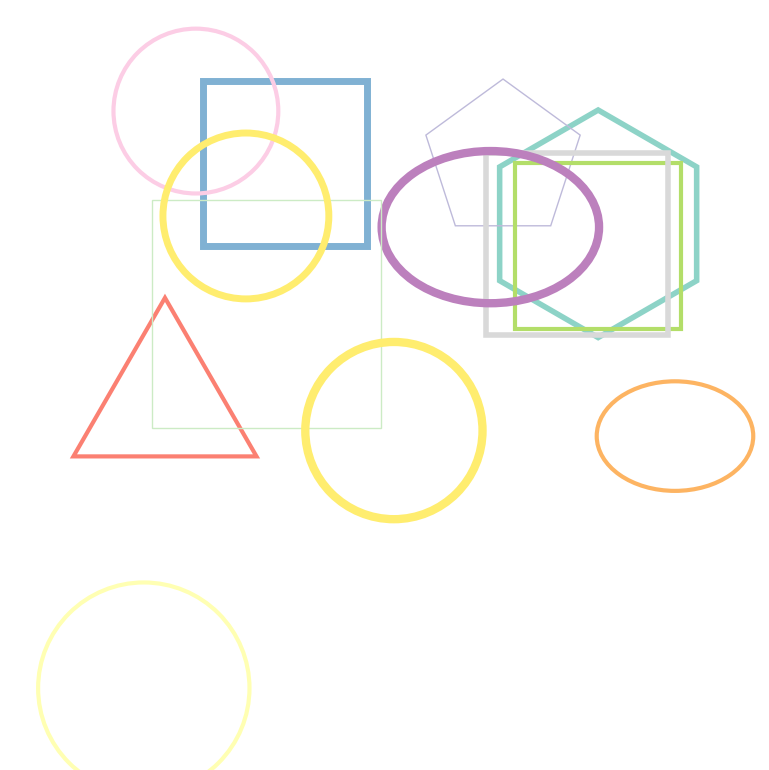[{"shape": "hexagon", "thickness": 2, "radius": 0.74, "center": [0.777, 0.709]}, {"shape": "circle", "thickness": 1.5, "radius": 0.69, "center": [0.187, 0.106]}, {"shape": "pentagon", "thickness": 0.5, "radius": 0.53, "center": [0.653, 0.792]}, {"shape": "triangle", "thickness": 1.5, "radius": 0.69, "center": [0.214, 0.476]}, {"shape": "square", "thickness": 2.5, "radius": 0.54, "center": [0.37, 0.787]}, {"shape": "oval", "thickness": 1.5, "radius": 0.51, "center": [0.877, 0.434]}, {"shape": "square", "thickness": 1.5, "radius": 0.54, "center": [0.777, 0.68]}, {"shape": "circle", "thickness": 1.5, "radius": 0.54, "center": [0.254, 0.856]}, {"shape": "square", "thickness": 2, "radius": 0.59, "center": [0.749, 0.683]}, {"shape": "oval", "thickness": 3, "radius": 0.71, "center": [0.637, 0.705]}, {"shape": "square", "thickness": 0.5, "radius": 0.74, "center": [0.346, 0.592]}, {"shape": "circle", "thickness": 2.5, "radius": 0.54, "center": [0.319, 0.72]}, {"shape": "circle", "thickness": 3, "radius": 0.58, "center": [0.512, 0.441]}]